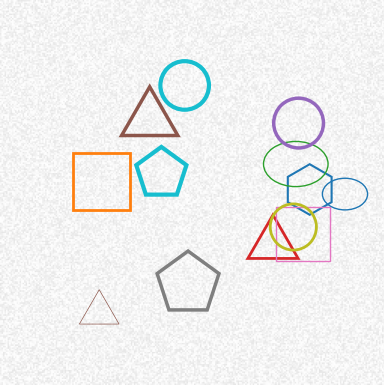[{"shape": "hexagon", "thickness": 1.5, "radius": 0.33, "center": [0.804, 0.508]}, {"shape": "oval", "thickness": 1, "radius": 0.29, "center": [0.896, 0.496]}, {"shape": "square", "thickness": 2, "radius": 0.37, "center": [0.263, 0.529]}, {"shape": "oval", "thickness": 1, "radius": 0.42, "center": [0.768, 0.574]}, {"shape": "triangle", "thickness": 2, "radius": 0.38, "center": [0.709, 0.366]}, {"shape": "circle", "thickness": 2.5, "radius": 0.32, "center": [0.776, 0.68]}, {"shape": "triangle", "thickness": 2.5, "radius": 0.42, "center": [0.389, 0.69]}, {"shape": "triangle", "thickness": 0.5, "radius": 0.3, "center": [0.258, 0.188]}, {"shape": "square", "thickness": 1, "radius": 0.35, "center": [0.786, 0.393]}, {"shape": "pentagon", "thickness": 2.5, "radius": 0.42, "center": [0.488, 0.263]}, {"shape": "circle", "thickness": 2, "radius": 0.3, "center": [0.762, 0.41]}, {"shape": "pentagon", "thickness": 3, "radius": 0.34, "center": [0.419, 0.55]}, {"shape": "circle", "thickness": 3, "radius": 0.32, "center": [0.48, 0.778]}]